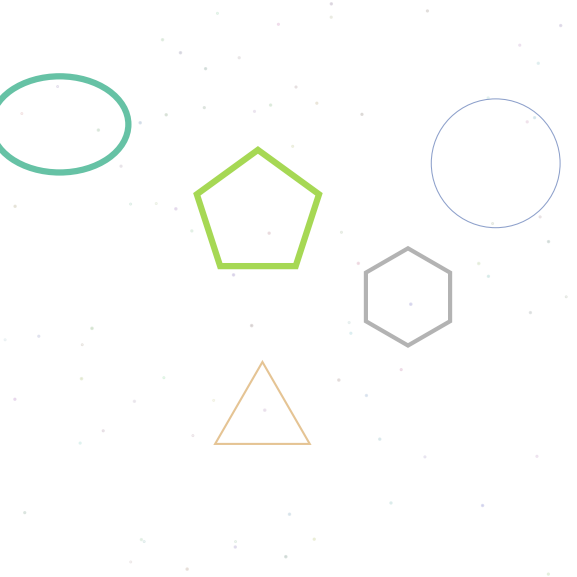[{"shape": "oval", "thickness": 3, "radius": 0.59, "center": [0.103, 0.784]}, {"shape": "circle", "thickness": 0.5, "radius": 0.56, "center": [0.858, 0.716]}, {"shape": "pentagon", "thickness": 3, "radius": 0.56, "center": [0.447, 0.628]}, {"shape": "triangle", "thickness": 1, "radius": 0.47, "center": [0.454, 0.278]}, {"shape": "hexagon", "thickness": 2, "radius": 0.42, "center": [0.706, 0.485]}]